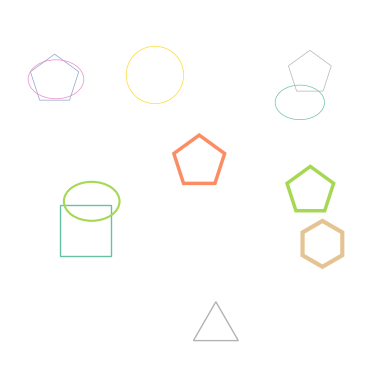[{"shape": "oval", "thickness": 0.5, "radius": 0.32, "center": [0.779, 0.734]}, {"shape": "square", "thickness": 1, "radius": 0.33, "center": [0.223, 0.402]}, {"shape": "pentagon", "thickness": 2.5, "radius": 0.35, "center": [0.518, 0.58]}, {"shape": "pentagon", "thickness": 0.5, "radius": 0.33, "center": [0.142, 0.793]}, {"shape": "oval", "thickness": 0.5, "radius": 0.36, "center": [0.145, 0.794]}, {"shape": "oval", "thickness": 1.5, "radius": 0.36, "center": [0.238, 0.477]}, {"shape": "pentagon", "thickness": 2.5, "radius": 0.32, "center": [0.806, 0.504]}, {"shape": "circle", "thickness": 0.5, "radius": 0.37, "center": [0.402, 0.805]}, {"shape": "hexagon", "thickness": 3, "radius": 0.3, "center": [0.837, 0.367]}, {"shape": "triangle", "thickness": 1, "radius": 0.34, "center": [0.561, 0.149]}, {"shape": "pentagon", "thickness": 0.5, "radius": 0.29, "center": [0.805, 0.811]}]